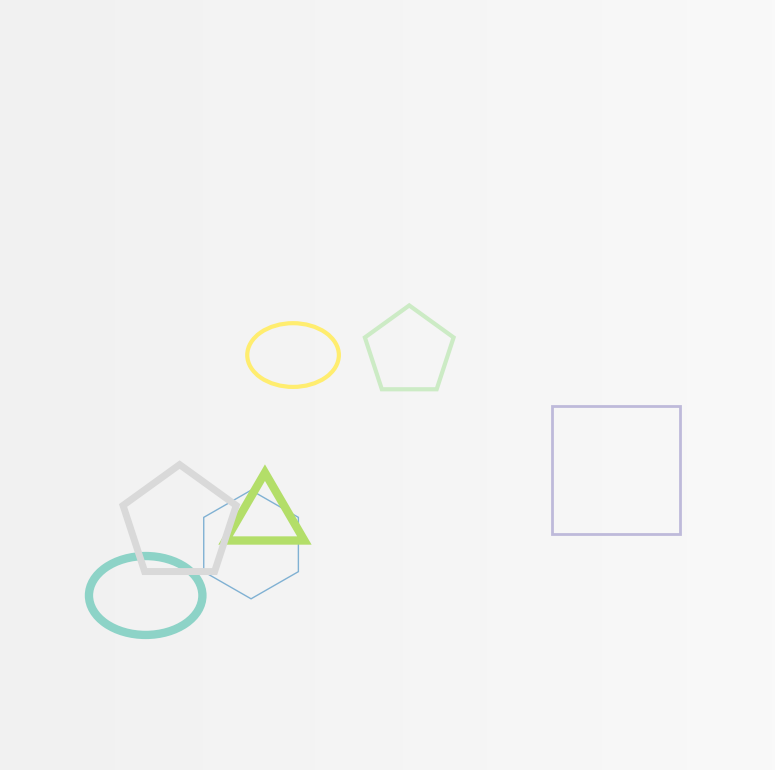[{"shape": "oval", "thickness": 3, "radius": 0.37, "center": [0.188, 0.227]}, {"shape": "square", "thickness": 1, "radius": 0.41, "center": [0.794, 0.389]}, {"shape": "hexagon", "thickness": 0.5, "radius": 0.35, "center": [0.324, 0.293]}, {"shape": "triangle", "thickness": 3, "radius": 0.29, "center": [0.342, 0.327]}, {"shape": "pentagon", "thickness": 2.5, "radius": 0.38, "center": [0.232, 0.32]}, {"shape": "pentagon", "thickness": 1.5, "radius": 0.3, "center": [0.528, 0.543]}, {"shape": "oval", "thickness": 1.5, "radius": 0.3, "center": [0.378, 0.539]}]